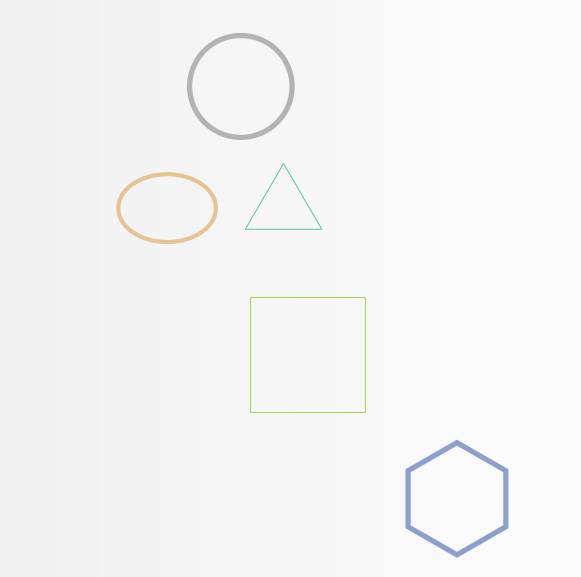[{"shape": "triangle", "thickness": 0.5, "radius": 0.38, "center": [0.488, 0.64]}, {"shape": "hexagon", "thickness": 2.5, "radius": 0.49, "center": [0.786, 0.136]}, {"shape": "square", "thickness": 0.5, "radius": 0.5, "center": [0.528, 0.385]}, {"shape": "oval", "thickness": 2, "radius": 0.42, "center": [0.287, 0.639]}, {"shape": "circle", "thickness": 2.5, "radius": 0.44, "center": [0.414, 0.849]}]